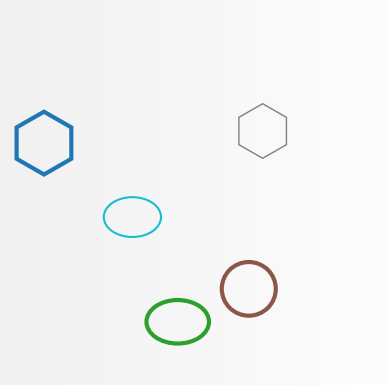[{"shape": "hexagon", "thickness": 3, "radius": 0.41, "center": [0.113, 0.628]}, {"shape": "oval", "thickness": 3, "radius": 0.4, "center": [0.459, 0.164]}, {"shape": "circle", "thickness": 3, "radius": 0.35, "center": [0.642, 0.25]}, {"shape": "hexagon", "thickness": 1, "radius": 0.35, "center": [0.678, 0.66]}, {"shape": "oval", "thickness": 1.5, "radius": 0.37, "center": [0.342, 0.436]}]